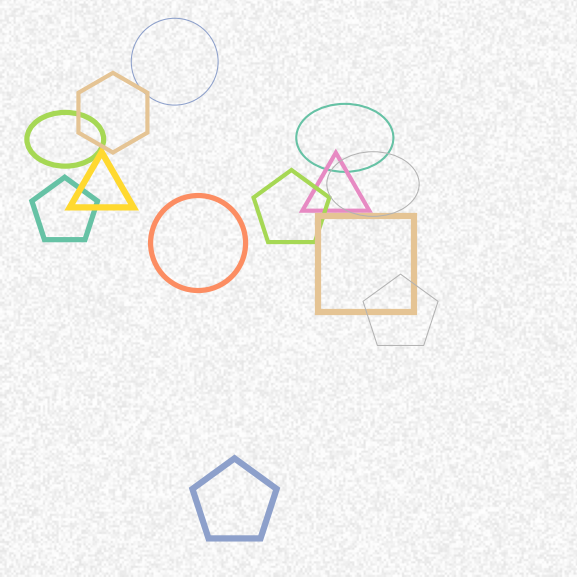[{"shape": "oval", "thickness": 1, "radius": 0.42, "center": [0.597, 0.76]}, {"shape": "pentagon", "thickness": 2.5, "radius": 0.3, "center": [0.112, 0.632]}, {"shape": "circle", "thickness": 2.5, "radius": 0.41, "center": [0.343, 0.578]}, {"shape": "pentagon", "thickness": 3, "radius": 0.38, "center": [0.406, 0.129]}, {"shape": "circle", "thickness": 0.5, "radius": 0.38, "center": [0.303, 0.892]}, {"shape": "triangle", "thickness": 2, "radius": 0.33, "center": [0.582, 0.668]}, {"shape": "oval", "thickness": 2.5, "radius": 0.33, "center": [0.113, 0.758]}, {"shape": "pentagon", "thickness": 2, "radius": 0.34, "center": [0.505, 0.636]}, {"shape": "triangle", "thickness": 3, "radius": 0.32, "center": [0.176, 0.672]}, {"shape": "hexagon", "thickness": 2, "radius": 0.34, "center": [0.196, 0.804]}, {"shape": "square", "thickness": 3, "radius": 0.42, "center": [0.634, 0.542]}, {"shape": "pentagon", "thickness": 0.5, "radius": 0.34, "center": [0.694, 0.456]}, {"shape": "oval", "thickness": 0.5, "radius": 0.4, "center": [0.646, 0.68]}]